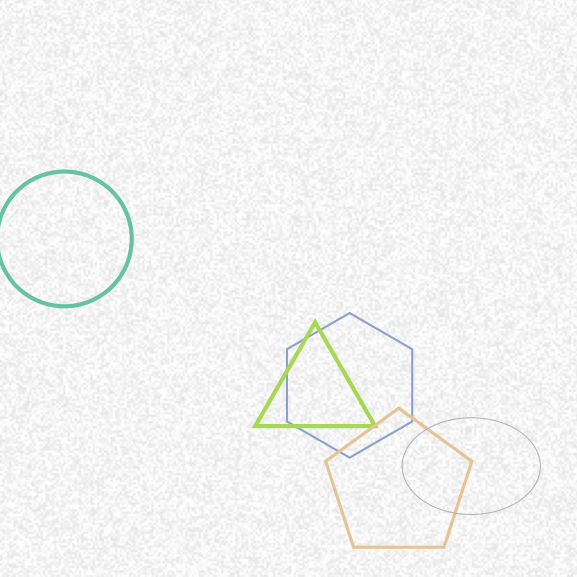[{"shape": "circle", "thickness": 2, "radius": 0.58, "center": [0.111, 0.585]}, {"shape": "hexagon", "thickness": 1, "radius": 0.63, "center": [0.605, 0.332]}, {"shape": "triangle", "thickness": 2, "radius": 0.6, "center": [0.546, 0.321]}, {"shape": "pentagon", "thickness": 1.5, "radius": 0.67, "center": [0.691, 0.159]}, {"shape": "oval", "thickness": 0.5, "radius": 0.6, "center": [0.816, 0.192]}]